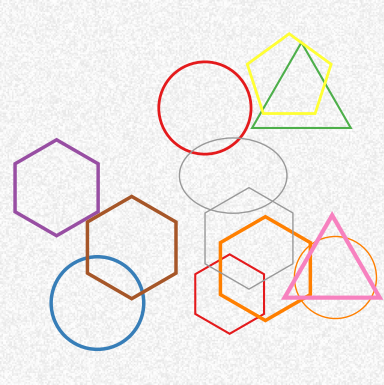[{"shape": "hexagon", "thickness": 1.5, "radius": 0.52, "center": [0.596, 0.236]}, {"shape": "circle", "thickness": 2, "radius": 0.6, "center": [0.532, 0.719]}, {"shape": "circle", "thickness": 2.5, "radius": 0.6, "center": [0.253, 0.213]}, {"shape": "triangle", "thickness": 1.5, "radius": 0.74, "center": [0.783, 0.742]}, {"shape": "hexagon", "thickness": 2.5, "radius": 0.62, "center": [0.147, 0.512]}, {"shape": "circle", "thickness": 1, "radius": 0.53, "center": [0.871, 0.279]}, {"shape": "hexagon", "thickness": 2.5, "radius": 0.67, "center": [0.689, 0.302]}, {"shape": "pentagon", "thickness": 2, "radius": 0.57, "center": [0.751, 0.798]}, {"shape": "hexagon", "thickness": 2.5, "radius": 0.66, "center": [0.342, 0.357]}, {"shape": "triangle", "thickness": 3, "radius": 0.71, "center": [0.863, 0.298]}, {"shape": "hexagon", "thickness": 1, "radius": 0.66, "center": [0.647, 0.381]}, {"shape": "oval", "thickness": 1, "radius": 0.7, "center": [0.606, 0.544]}]